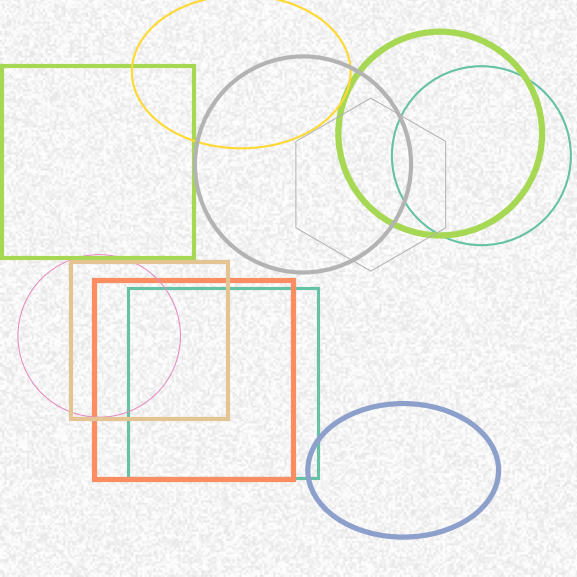[{"shape": "square", "thickness": 1.5, "radius": 0.82, "center": [0.387, 0.335]}, {"shape": "circle", "thickness": 1, "radius": 0.77, "center": [0.834, 0.73]}, {"shape": "square", "thickness": 2.5, "radius": 0.86, "center": [0.335, 0.342]}, {"shape": "oval", "thickness": 2.5, "radius": 0.83, "center": [0.698, 0.185]}, {"shape": "circle", "thickness": 0.5, "radius": 0.7, "center": [0.172, 0.417]}, {"shape": "square", "thickness": 2, "radius": 0.83, "center": [0.17, 0.719]}, {"shape": "circle", "thickness": 3, "radius": 0.88, "center": [0.762, 0.768]}, {"shape": "oval", "thickness": 1, "radius": 0.95, "center": [0.418, 0.875]}, {"shape": "square", "thickness": 2, "radius": 0.68, "center": [0.26, 0.409]}, {"shape": "hexagon", "thickness": 0.5, "radius": 0.75, "center": [0.642, 0.679]}, {"shape": "circle", "thickness": 2, "radius": 0.94, "center": [0.525, 0.714]}]